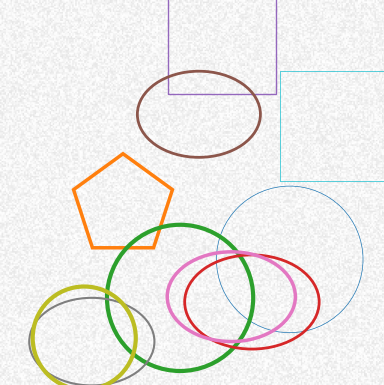[{"shape": "circle", "thickness": 0.5, "radius": 0.95, "center": [0.753, 0.326]}, {"shape": "pentagon", "thickness": 2.5, "radius": 0.68, "center": [0.319, 0.466]}, {"shape": "circle", "thickness": 3, "radius": 0.95, "center": [0.468, 0.226]}, {"shape": "oval", "thickness": 2, "radius": 0.87, "center": [0.654, 0.216]}, {"shape": "square", "thickness": 1, "radius": 0.7, "center": [0.577, 0.897]}, {"shape": "oval", "thickness": 2, "radius": 0.8, "center": [0.517, 0.703]}, {"shape": "oval", "thickness": 2.5, "radius": 0.83, "center": [0.601, 0.229]}, {"shape": "oval", "thickness": 1.5, "radius": 0.81, "center": [0.239, 0.113]}, {"shape": "circle", "thickness": 3, "radius": 0.67, "center": [0.219, 0.122]}, {"shape": "square", "thickness": 0.5, "radius": 0.71, "center": [0.869, 0.672]}]